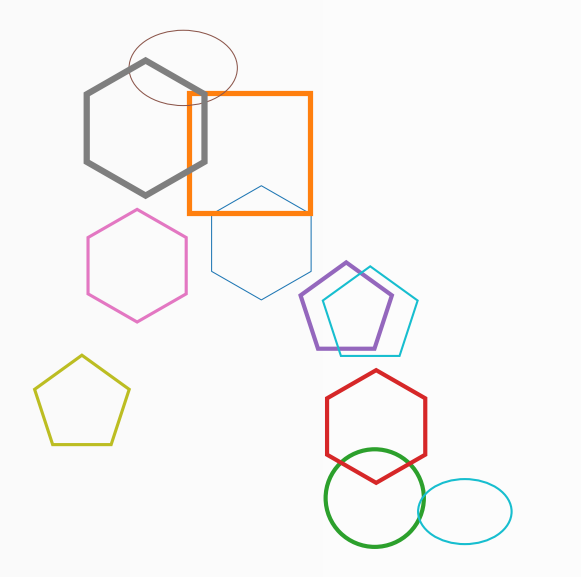[{"shape": "hexagon", "thickness": 0.5, "radius": 0.49, "center": [0.45, 0.579]}, {"shape": "square", "thickness": 2.5, "radius": 0.52, "center": [0.429, 0.734]}, {"shape": "circle", "thickness": 2, "radius": 0.42, "center": [0.645, 0.137]}, {"shape": "hexagon", "thickness": 2, "radius": 0.49, "center": [0.647, 0.261]}, {"shape": "pentagon", "thickness": 2, "radius": 0.41, "center": [0.596, 0.462]}, {"shape": "oval", "thickness": 0.5, "radius": 0.47, "center": [0.315, 0.882]}, {"shape": "hexagon", "thickness": 1.5, "radius": 0.49, "center": [0.236, 0.539]}, {"shape": "hexagon", "thickness": 3, "radius": 0.58, "center": [0.251, 0.777]}, {"shape": "pentagon", "thickness": 1.5, "radius": 0.43, "center": [0.141, 0.298]}, {"shape": "pentagon", "thickness": 1, "radius": 0.43, "center": [0.637, 0.452]}, {"shape": "oval", "thickness": 1, "radius": 0.4, "center": [0.8, 0.113]}]